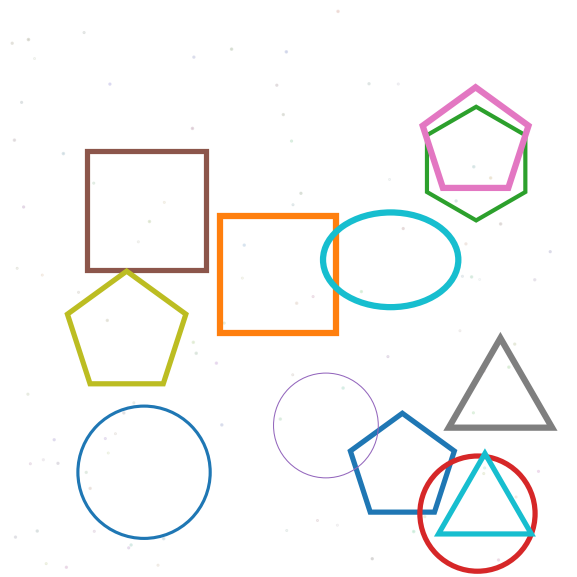[{"shape": "pentagon", "thickness": 2.5, "radius": 0.47, "center": [0.697, 0.189]}, {"shape": "circle", "thickness": 1.5, "radius": 0.57, "center": [0.249, 0.181]}, {"shape": "square", "thickness": 3, "radius": 0.51, "center": [0.481, 0.523]}, {"shape": "hexagon", "thickness": 2, "radius": 0.49, "center": [0.825, 0.716]}, {"shape": "circle", "thickness": 2.5, "radius": 0.5, "center": [0.827, 0.11]}, {"shape": "circle", "thickness": 0.5, "radius": 0.45, "center": [0.564, 0.262]}, {"shape": "square", "thickness": 2.5, "radius": 0.52, "center": [0.254, 0.635]}, {"shape": "pentagon", "thickness": 3, "radius": 0.48, "center": [0.824, 0.752]}, {"shape": "triangle", "thickness": 3, "radius": 0.52, "center": [0.867, 0.31]}, {"shape": "pentagon", "thickness": 2.5, "radius": 0.54, "center": [0.219, 0.422]}, {"shape": "oval", "thickness": 3, "radius": 0.59, "center": [0.676, 0.549]}, {"shape": "triangle", "thickness": 2.5, "radius": 0.46, "center": [0.84, 0.121]}]